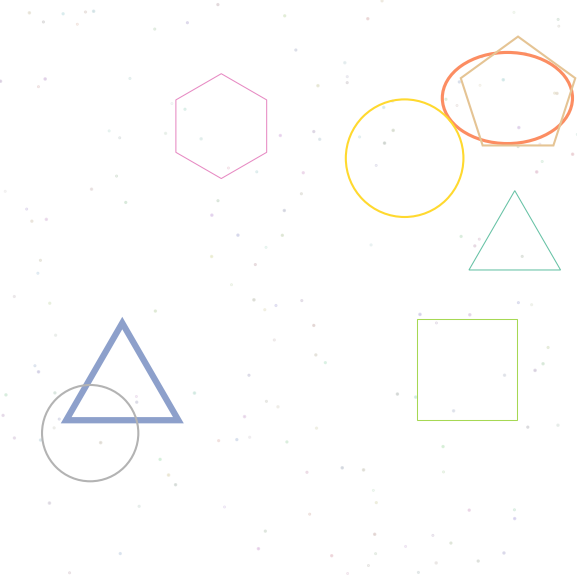[{"shape": "triangle", "thickness": 0.5, "radius": 0.46, "center": [0.891, 0.577]}, {"shape": "oval", "thickness": 1.5, "radius": 0.56, "center": [0.879, 0.829]}, {"shape": "triangle", "thickness": 3, "radius": 0.56, "center": [0.212, 0.328]}, {"shape": "hexagon", "thickness": 0.5, "radius": 0.45, "center": [0.383, 0.781]}, {"shape": "square", "thickness": 0.5, "radius": 0.43, "center": [0.809, 0.36]}, {"shape": "circle", "thickness": 1, "radius": 0.51, "center": [0.701, 0.725]}, {"shape": "pentagon", "thickness": 1, "radius": 0.52, "center": [0.897, 0.832]}, {"shape": "circle", "thickness": 1, "radius": 0.42, "center": [0.156, 0.249]}]